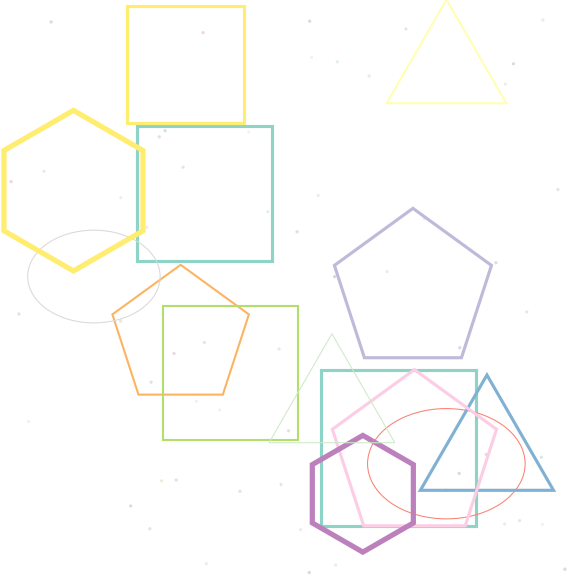[{"shape": "square", "thickness": 1.5, "radius": 0.58, "center": [0.354, 0.664]}, {"shape": "square", "thickness": 1.5, "radius": 0.67, "center": [0.69, 0.224]}, {"shape": "triangle", "thickness": 1, "radius": 0.6, "center": [0.773, 0.88]}, {"shape": "pentagon", "thickness": 1.5, "radius": 0.71, "center": [0.715, 0.495]}, {"shape": "oval", "thickness": 0.5, "radius": 0.68, "center": [0.773, 0.196]}, {"shape": "triangle", "thickness": 1.5, "radius": 0.67, "center": [0.843, 0.217]}, {"shape": "pentagon", "thickness": 1, "radius": 0.62, "center": [0.313, 0.416]}, {"shape": "square", "thickness": 1, "radius": 0.58, "center": [0.399, 0.353]}, {"shape": "pentagon", "thickness": 1.5, "radius": 0.75, "center": [0.718, 0.21]}, {"shape": "oval", "thickness": 0.5, "radius": 0.57, "center": [0.163, 0.52]}, {"shape": "hexagon", "thickness": 2.5, "radius": 0.51, "center": [0.628, 0.144]}, {"shape": "triangle", "thickness": 0.5, "radius": 0.63, "center": [0.575, 0.295]}, {"shape": "square", "thickness": 1.5, "radius": 0.51, "center": [0.321, 0.888]}, {"shape": "hexagon", "thickness": 2.5, "radius": 0.7, "center": [0.127, 0.669]}]